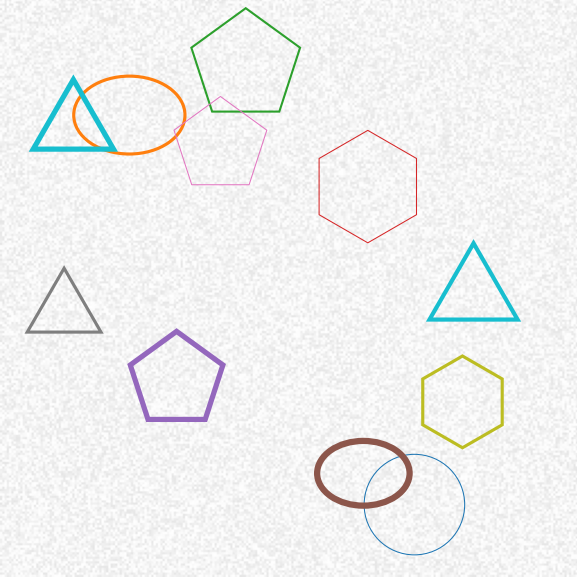[{"shape": "circle", "thickness": 0.5, "radius": 0.44, "center": [0.718, 0.125]}, {"shape": "oval", "thickness": 1.5, "radius": 0.48, "center": [0.224, 0.8]}, {"shape": "pentagon", "thickness": 1, "radius": 0.49, "center": [0.426, 0.886]}, {"shape": "hexagon", "thickness": 0.5, "radius": 0.49, "center": [0.637, 0.676]}, {"shape": "pentagon", "thickness": 2.5, "radius": 0.42, "center": [0.306, 0.341]}, {"shape": "oval", "thickness": 3, "radius": 0.4, "center": [0.629, 0.18]}, {"shape": "pentagon", "thickness": 0.5, "radius": 0.42, "center": [0.382, 0.748]}, {"shape": "triangle", "thickness": 1.5, "radius": 0.37, "center": [0.111, 0.461]}, {"shape": "hexagon", "thickness": 1.5, "radius": 0.4, "center": [0.801, 0.303]}, {"shape": "triangle", "thickness": 2, "radius": 0.44, "center": [0.82, 0.49]}, {"shape": "triangle", "thickness": 2.5, "radius": 0.4, "center": [0.127, 0.781]}]